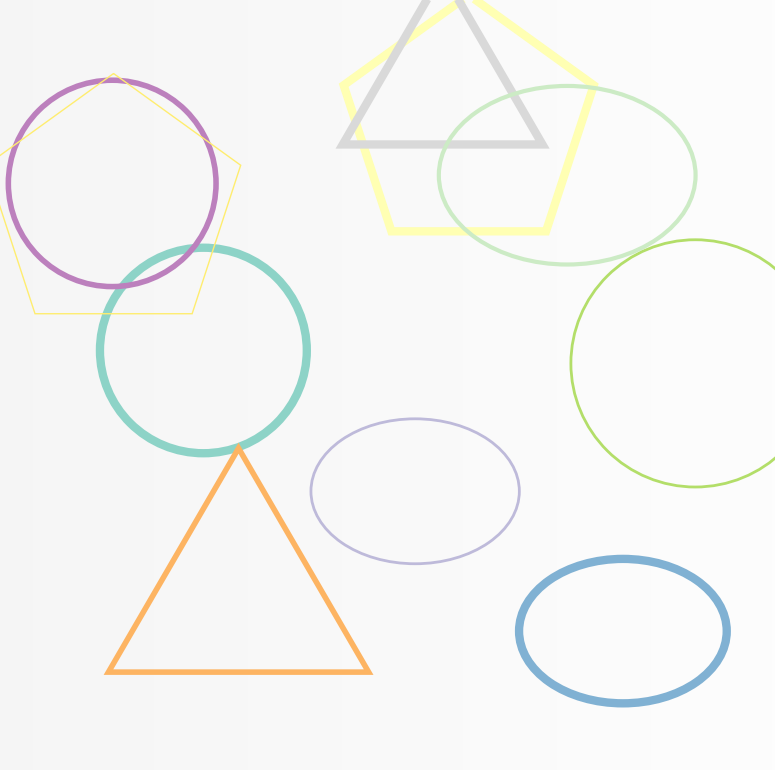[{"shape": "circle", "thickness": 3, "radius": 0.67, "center": [0.262, 0.545]}, {"shape": "pentagon", "thickness": 3, "radius": 0.85, "center": [0.605, 0.837]}, {"shape": "oval", "thickness": 1, "radius": 0.67, "center": [0.536, 0.362]}, {"shape": "oval", "thickness": 3, "radius": 0.67, "center": [0.804, 0.18]}, {"shape": "triangle", "thickness": 2, "radius": 0.97, "center": [0.308, 0.224]}, {"shape": "circle", "thickness": 1, "radius": 0.8, "center": [0.897, 0.528]}, {"shape": "triangle", "thickness": 3, "radius": 0.74, "center": [0.571, 0.887]}, {"shape": "circle", "thickness": 2, "radius": 0.67, "center": [0.145, 0.762]}, {"shape": "oval", "thickness": 1.5, "radius": 0.83, "center": [0.732, 0.772]}, {"shape": "pentagon", "thickness": 0.5, "radius": 0.86, "center": [0.147, 0.732]}]